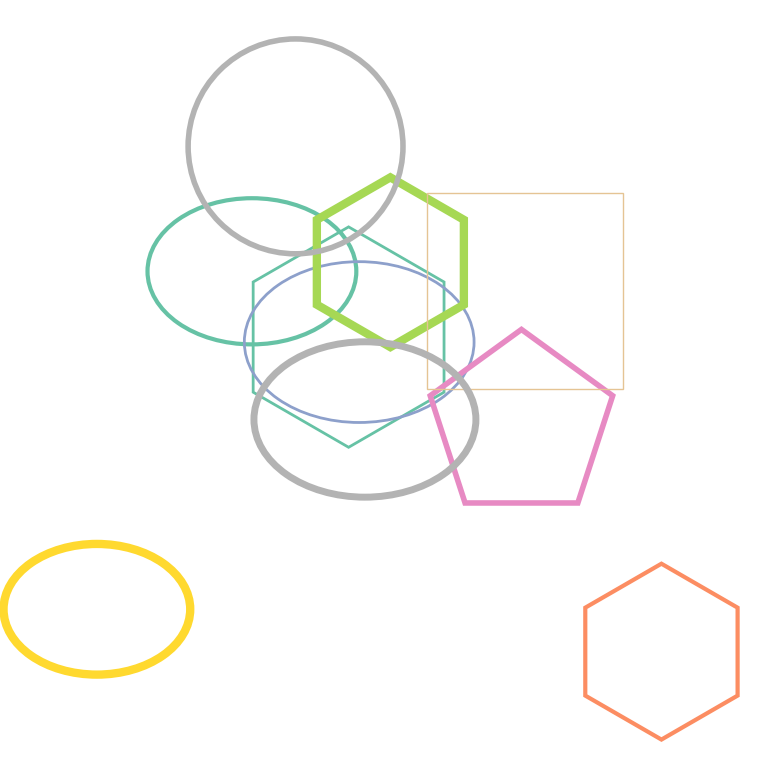[{"shape": "hexagon", "thickness": 1, "radius": 0.72, "center": [0.453, 0.562]}, {"shape": "oval", "thickness": 1.5, "radius": 0.68, "center": [0.327, 0.648]}, {"shape": "hexagon", "thickness": 1.5, "radius": 0.57, "center": [0.859, 0.154]}, {"shape": "oval", "thickness": 1, "radius": 0.75, "center": [0.466, 0.556]}, {"shape": "pentagon", "thickness": 2, "radius": 0.62, "center": [0.677, 0.448]}, {"shape": "hexagon", "thickness": 3, "radius": 0.55, "center": [0.507, 0.659]}, {"shape": "oval", "thickness": 3, "radius": 0.61, "center": [0.126, 0.209]}, {"shape": "square", "thickness": 0.5, "radius": 0.64, "center": [0.681, 0.622]}, {"shape": "circle", "thickness": 2, "radius": 0.7, "center": [0.384, 0.81]}, {"shape": "oval", "thickness": 2.5, "radius": 0.72, "center": [0.474, 0.455]}]